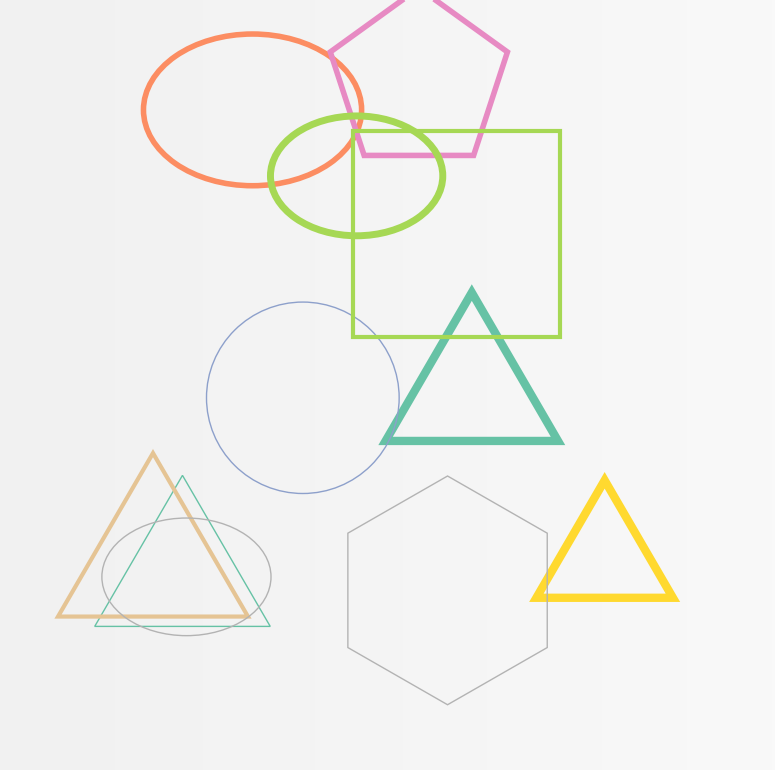[{"shape": "triangle", "thickness": 0.5, "radius": 0.65, "center": [0.235, 0.252]}, {"shape": "triangle", "thickness": 3, "radius": 0.64, "center": [0.609, 0.492]}, {"shape": "oval", "thickness": 2, "radius": 0.7, "center": [0.326, 0.857]}, {"shape": "circle", "thickness": 0.5, "radius": 0.62, "center": [0.391, 0.483]}, {"shape": "pentagon", "thickness": 2, "radius": 0.6, "center": [0.54, 0.895]}, {"shape": "oval", "thickness": 2.5, "radius": 0.56, "center": [0.46, 0.772]}, {"shape": "square", "thickness": 1.5, "radius": 0.67, "center": [0.589, 0.696]}, {"shape": "triangle", "thickness": 3, "radius": 0.51, "center": [0.78, 0.275]}, {"shape": "triangle", "thickness": 1.5, "radius": 0.71, "center": [0.197, 0.27]}, {"shape": "oval", "thickness": 0.5, "radius": 0.55, "center": [0.241, 0.251]}, {"shape": "hexagon", "thickness": 0.5, "radius": 0.74, "center": [0.577, 0.233]}]